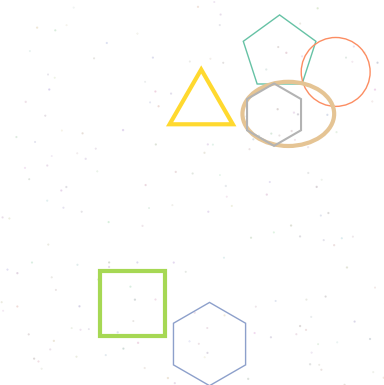[{"shape": "pentagon", "thickness": 1, "radius": 0.5, "center": [0.726, 0.862]}, {"shape": "circle", "thickness": 1, "radius": 0.45, "center": [0.872, 0.813]}, {"shape": "hexagon", "thickness": 1, "radius": 0.54, "center": [0.544, 0.106]}, {"shape": "square", "thickness": 3, "radius": 0.42, "center": [0.343, 0.211]}, {"shape": "triangle", "thickness": 3, "radius": 0.47, "center": [0.523, 0.725]}, {"shape": "oval", "thickness": 3, "radius": 0.6, "center": [0.749, 0.704]}, {"shape": "hexagon", "thickness": 1.5, "radius": 0.4, "center": [0.712, 0.702]}]